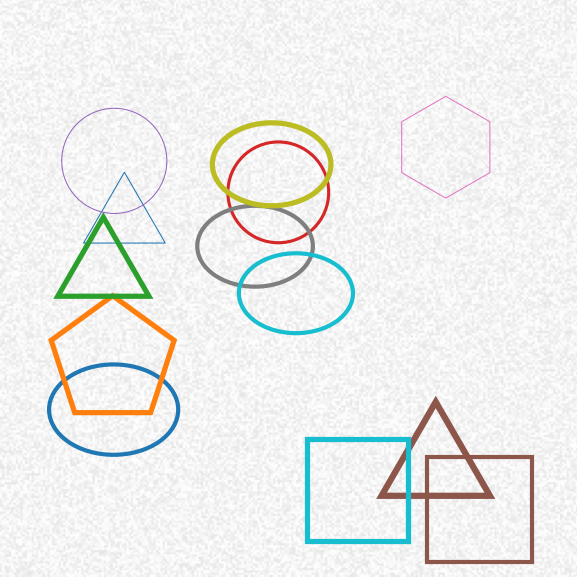[{"shape": "oval", "thickness": 2, "radius": 0.56, "center": [0.197, 0.29]}, {"shape": "triangle", "thickness": 0.5, "radius": 0.41, "center": [0.215, 0.619]}, {"shape": "pentagon", "thickness": 2.5, "radius": 0.56, "center": [0.195, 0.375]}, {"shape": "triangle", "thickness": 2.5, "radius": 0.46, "center": [0.179, 0.532]}, {"shape": "circle", "thickness": 1.5, "radius": 0.44, "center": [0.482, 0.666]}, {"shape": "circle", "thickness": 0.5, "radius": 0.46, "center": [0.198, 0.721]}, {"shape": "square", "thickness": 2, "radius": 0.45, "center": [0.83, 0.118]}, {"shape": "triangle", "thickness": 3, "radius": 0.54, "center": [0.755, 0.195]}, {"shape": "hexagon", "thickness": 0.5, "radius": 0.44, "center": [0.772, 0.744]}, {"shape": "oval", "thickness": 2, "radius": 0.5, "center": [0.442, 0.573]}, {"shape": "oval", "thickness": 2.5, "radius": 0.51, "center": [0.47, 0.715]}, {"shape": "square", "thickness": 2.5, "radius": 0.44, "center": [0.619, 0.151]}, {"shape": "oval", "thickness": 2, "radius": 0.49, "center": [0.512, 0.491]}]